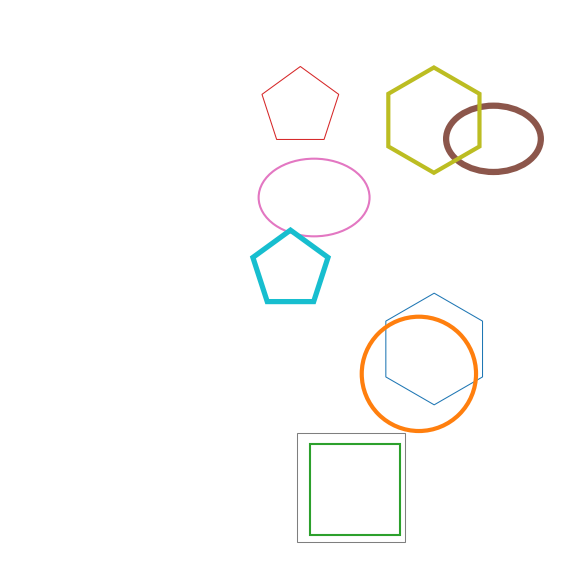[{"shape": "hexagon", "thickness": 0.5, "radius": 0.48, "center": [0.752, 0.395]}, {"shape": "circle", "thickness": 2, "radius": 0.49, "center": [0.725, 0.352]}, {"shape": "square", "thickness": 1, "radius": 0.39, "center": [0.615, 0.152]}, {"shape": "pentagon", "thickness": 0.5, "radius": 0.35, "center": [0.52, 0.814]}, {"shape": "oval", "thickness": 3, "radius": 0.41, "center": [0.854, 0.759]}, {"shape": "oval", "thickness": 1, "radius": 0.48, "center": [0.544, 0.657]}, {"shape": "square", "thickness": 0.5, "radius": 0.47, "center": [0.608, 0.155]}, {"shape": "hexagon", "thickness": 2, "radius": 0.46, "center": [0.751, 0.791]}, {"shape": "pentagon", "thickness": 2.5, "radius": 0.34, "center": [0.503, 0.532]}]